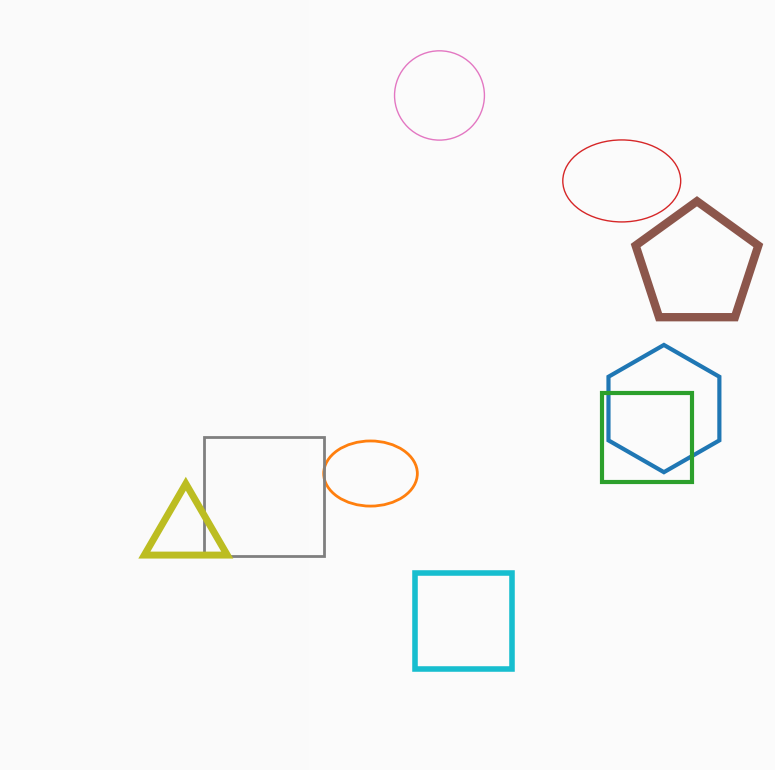[{"shape": "hexagon", "thickness": 1.5, "radius": 0.41, "center": [0.857, 0.469]}, {"shape": "oval", "thickness": 1, "radius": 0.3, "center": [0.478, 0.385]}, {"shape": "square", "thickness": 1.5, "radius": 0.29, "center": [0.835, 0.432]}, {"shape": "oval", "thickness": 0.5, "radius": 0.38, "center": [0.802, 0.765]}, {"shape": "pentagon", "thickness": 3, "radius": 0.42, "center": [0.899, 0.655]}, {"shape": "circle", "thickness": 0.5, "radius": 0.29, "center": [0.567, 0.876]}, {"shape": "square", "thickness": 1, "radius": 0.39, "center": [0.341, 0.355]}, {"shape": "triangle", "thickness": 2.5, "radius": 0.31, "center": [0.24, 0.31]}, {"shape": "square", "thickness": 2, "radius": 0.31, "center": [0.598, 0.194]}]